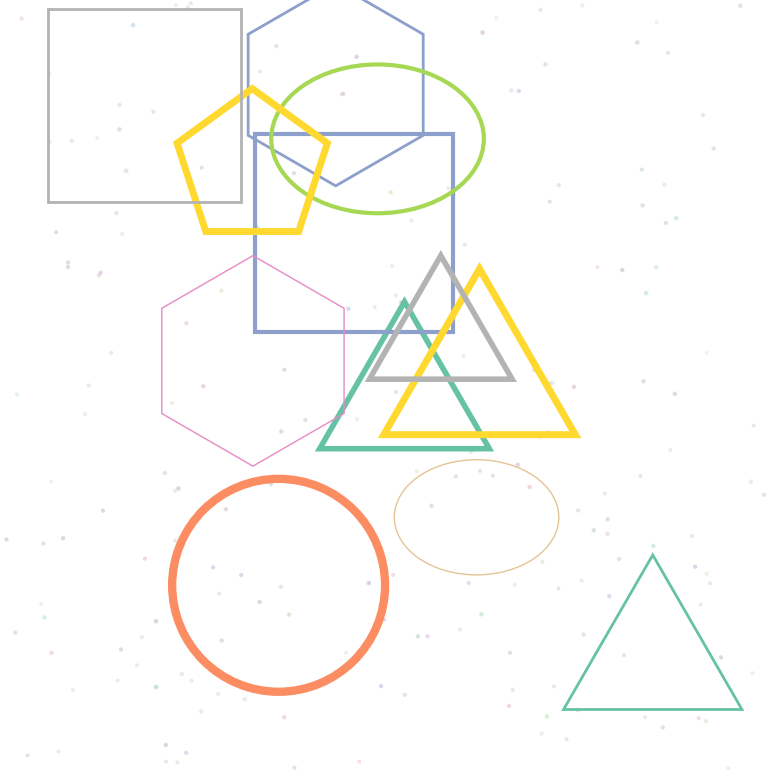[{"shape": "triangle", "thickness": 1, "radius": 0.67, "center": [0.848, 0.145]}, {"shape": "triangle", "thickness": 2, "radius": 0.64, "center": [0.525, 0.481]}, {"shape": "circle", "thickness": 3, "radius": 0.69, "center": [0.362, 0.24]}, {"shape": "hexagon", "thickness": 1, "radius": 0.66, "center": [0.436, 0.89]}, {"shape": "square", "thickness": 1.5, "radius": 0.64, "center": [0.459, 0.697]}, {"shape": "hexagon", "thickness": 0.5, "radius": 0.68, "center": [0.328, 0.531]}, {"shape": "oval", "thickness": 1.5, "radius": 0.69, "center": [0.49, 0.82]}, {"shape": "pentagon", "thickness": 2.5, "radius": 0.51, "center": [0.328, 0.782]}, {"shape": "triangle", "thickness": 2.5, "radius": 0.72, "center": [0.623, 0.507]}, {"shape": "oval", "thickness": 0.5, "radius": 0.53, "center": [0.619, 0.328]}, {"shape": "triangle", "thickness": 2, "radius": 0.53, "center": [0.572, 0.561]}, {"shape": "square", "thickness": 1, "radius": 0.63, "center": [0.188, 0.863]}]